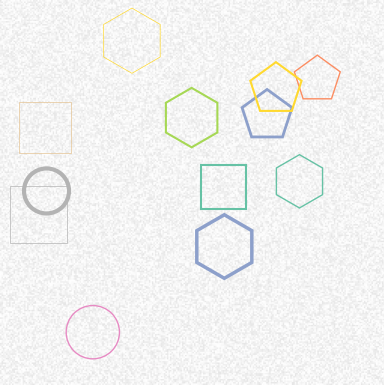[{"shape": "hexagon", "thickness": 1, "radius": 0.35, "center": [0.778, 0.529]}, {"shape": "square", "thickness": 1.5, "radius": 0.29, "center": [0.581, 0.514]}, {"shape": "pentagon", "thickness": 1, "radius": 0.31, "center": [0.824, 0.794]}, {"shape": "pentagon", "thickness": 2, "radius": 0.34, "center": [0.694, 0.699]}, {"shape": "hexagon", "thickness": 2.5, "radius": 0.41, "center": [0.583, 0.36]}, {"shape": "circle", "thickness": 1, "radius": 0.35, "center": [0.241, 0.137]}, {"shape": "hexagon", "thickness": 1.5, "radius": 0.39, "center": [0.498, 0.695]}, {"shape": "pentagon", "thickness": 1.5, "radius": 0.35, "center": [0.717, 0.769]}, {"shape": "hexagon", "thickness": 0.5, "radius": 0.42, "center": [0.343, 0.894]}, {"shape": "square", "thickness": 0.5, "radius": 0.33, "center": [0.117, 0.669]}, {"shape": "circle", "thickness": 3, "radius": 0.29, "center": [0.121, 0.504]}, {"shape": "square", "thickness": 0.5, "radius": 0.37, "center": [0.1, 0.443]}]